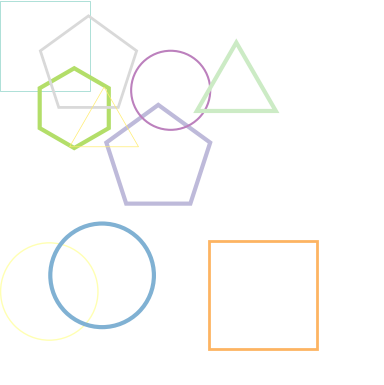[{"shape": "square", "thickness": 0.5, "radius": 0.58, "center": [0.117, 0.88]}, {"shape": "circle", "thickness": 1, "radius": 0.63, "center": [0.128, 0.243]}, {"shape": "pentagon", "thickness": 3, "radius": 0.71, "center": [0.411, 0.586]}, {"shape": "circle", "thickness": 3, "radius": 0.67, "center": [0.265, 0.285]}, {"shape": "square", "thickness": 2, "radius": 0.7, "center": [0.682, 0.233]}, {"shape": "hexagon", "thickness": 3, "radius": 0.52, "center": [0.193, 0.719]}, {"shape": "pentagon", "thickness": 2, "radius": 0.66, "center": [0.23, 0.827]}, {"shape": "circle", "thickness": 1.5, "radius": 0.51, "center": [0.443, 0.765]}, {"shape": "triangle", "thickness": 3, "radius": 0.59, "center": [0.614, 0.771]}, {"shape": "triangle", "thickness": 0.5, "radius": 0.52, "center": [0.27, 0.67]}]